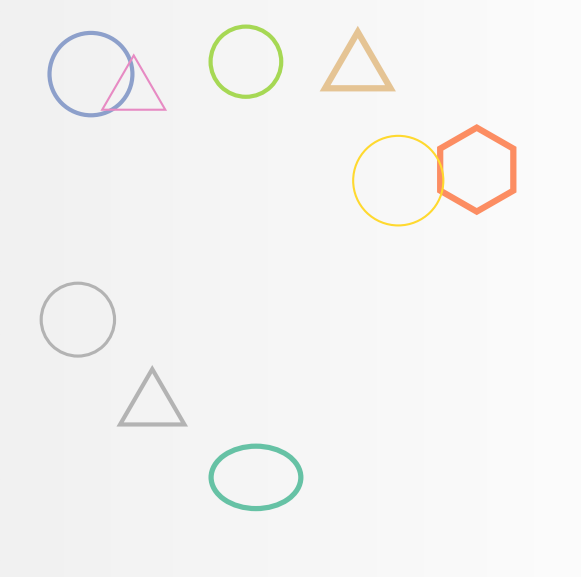[{"shape": "oval", "thickness": 2.5, "radius": 0.39, "center": [0.44, 0.172]}, {"shape": "hexagon", "thickness": 3, "radius": 0.36, "center": [0.82, 0.705]}, {"shape": "circle", "thickness": 2, "radius": 0.36, "center": [0.157, 0.871]}, {"shape": "triangle", "thickness": 1, "radius": 0.31, "center": [0.23, 0.84]}, {"shape": "circle", "thickness": 2, "radius": 0.3, "center": [0.423, 0.892]}, {"shape": "circle", "thickness": 1, "radius": 0.39, "center": [0.685, 0.686]}, {"shape": "triangle", "thickness": 3, "radius": 0.32, "center": [0.616, 0.879]}, {"shape": "circle", "thickness": 1.5, "radius": 0.32, "center": [0.134, 0.446]}, {"shape": "triangle", "thickness": 2, "radius": 0.32, "center": [0.262, 0.296]}]